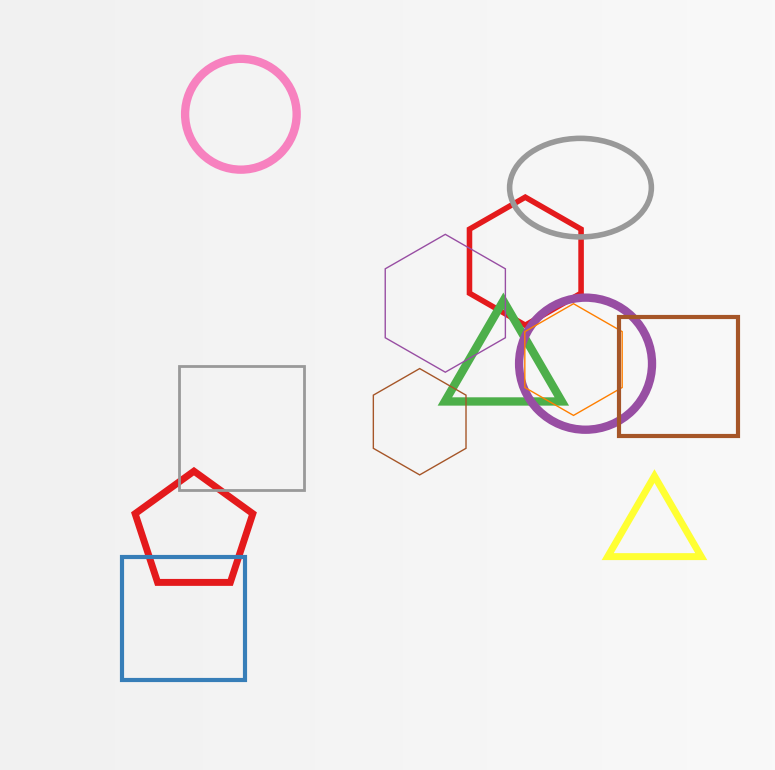[{"shape": "hexagon", "thickness": 2, "radius": 0.42, "center": [0.678, 0.661]}, {"shape": "pentagon", "thickness": 2.5, "radius": 0.4, "center": [0.25, 0.308]}, {"shape": "square", "thickness": 1.5, "radius": 0.4, "center": [0.237, 0.197]}, {"shape": "triangle", "thickness": 3, "radius": 0.44, "center": [0.649, 0.522]}, {"shape": "circle", "thickness": 3, "radius": 0.43, "center": [0.756, 0.528]}, {"shape": "hexagon", "thickness": 0.5, "radius": 0.45, "center": [0.575, 0.606]}, {"shape": "hexagon", "thickness": 0.5, "radius": 0.36, "center": [0.74, 0.533]}, {"shape": "triangle", "thickness": 2.5, "radius": 0.35, "center": [0.844, 0.312]}, {"shape": "square", "thickness": 1.5, "radius": 0.38, "center": [0.875, 0.511]}, {"shape": "hexagon", "thickness": 0.5, "radius": 0.35, "center": [0.542, 0.452]}, {"shape": "circle", "thickness": 3, "radius": 0.36, "center": [0.311, 0.852]}, {"shape": "oval", "thickness": 2, "radius": 0.46, "center": [0.749, 0.756]}, {"shape": "square", "thickness": 1, "radius": 0.4, "center": [0.312, 0.444]}]